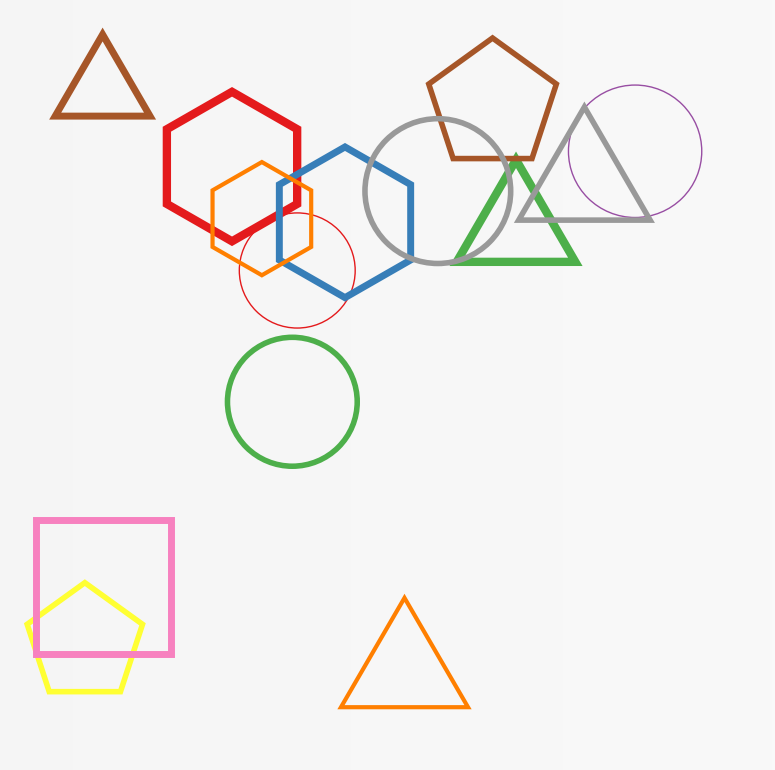[{"shape": "hexagon", "thickness": 3, "radius": 0.49, "center": [0.299, 0.784]}, {"shape": "circle", "thickness": 0.5, "radius": 0.37, "center": [0.384, 0.649]}, {"shape": "hexagon", "thickness": 2.5, "radius": 0.49, "center": [0.445, 0.711]}, {"shape": "triangle", "thickness": 3, "radius": 0.44, "center": [0.666, 0.704]}, {"shape": "circle", "thickness": 2, "radius": 0.42, "center": [0.377, 0.478]}, {"shape": "circle", "thickness": 0.5, "radius": 0.43, "center": [0.819, 0.804]}, {"shape": "hexagon", "thickness": 1.5, "radius": 0.37, "center": [0.338, 0.716]}, {"shape": "triangle", "thickness": 1.5, "radius": 0.47, "center": [0.522, 0.129]}, {"shape": "pentagon", "thickness": 2, "radius": 0.39, "center": [0.109, 0.165]}, {"shape": "triangle", "thickness": 2.5, "radius": 0.35, "center": [0.132, 0.885]}, {"shape": "pentagon", "thickness": 2, "radius": 0.43, "center": [0.636, 0.864]}, {"shape": "square", "thickness": 2.5, "radius": 0.43, "center": [0.134, 0.238]}, {"shape": "circle", "thickness": 2, "radius": 0.47, "center": [0.565, 0.752]}, {"shape": "triangle", "thickness": 2, "radius": 0.49, "center": [0.754, 0.763]}]